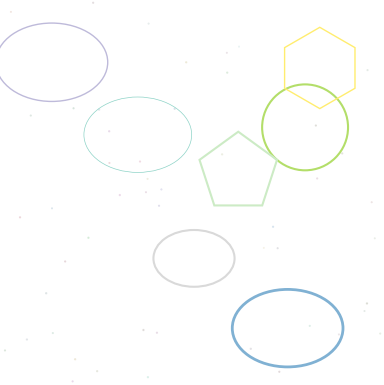[{"shape": "oval", "thickness": 0.5, "radius": 0.7, "center": [0.358, 0.65]}, {"shape": "oval", "thickness": 1, "radius": 0.73, "center": [0.134, 0.838]}, {"shape": "oval", "thickness": 2, "radius": 0.72, "center": [0.747, 0.148]}, {"shape": "circle", "thickness": 1.5, "radius": 0.56, "center": [0.792, 0.669]}, {"shape": "oval", "thickness": 1.5, "radius": 0.53, "center": [0.504, 0.329]}, {"shape": "pentagon", "thickness": 1.5, "radius": 0.53, "center": [0.619, 0.552]}, {"shape": "hexagon", "thickness": 1, "radius": 0.53, "center": [0.831, 0.824]}]